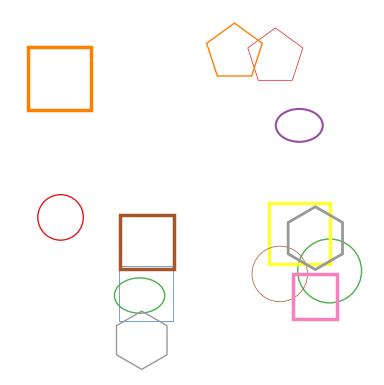[{"shape": "circle", "thickness": 1, "radius": 0.3, "center": [0.157, 0.435]}, {"shape": "pentagon", "thickness": 0.5, "radius": 0.38, "center": [0.715, 0.852]}, {"shape": "square", "thickness": 0.5, "radius": 0.35, "center": [0.38, 0.237]}, {"shape": "circle", "thickness": 1, "radius": 0.41, "center": [0.856, 0.296]}, {"shape": "oval", "thickness": 1, "radius": 0.33, "center": [0.363, 0.232]}, {"shape": "oval", "thickness": 1.5, "radius": 0.3, "center": [0.777, 0.674]}, {"shape": "square", "thickness": 2.5, "radius": 0.41, "center": [0.154, 0.796]}, {"shape": "pentagon", "thickness": 1, "radius": 0.38, "center": [0.609, 0.864]}, {"shape": "square", "thickness": 2.5, "radius": 0.4, "center": [0.777, 0.394]}, {"shape": "square", "thickness": 2.5, "radius": 0.35, "center": [0.381, 0.372]}, {"shape": "circle", "thickness": 0.5, "radius": 0.36, "center": [0.727, 0.289]}, {"shape": "square", "thickness": 2.5, "radius": 0.29, "center": [0.818, 0.23]}, {"shape": "hexagon", "thickness": 1, "radius": 0.38, "center": [0.368, 0.116]}, {"shape": "hexagon", "thickness": 2, "radius": 0.41, "center": [0.819, 0.381]}]